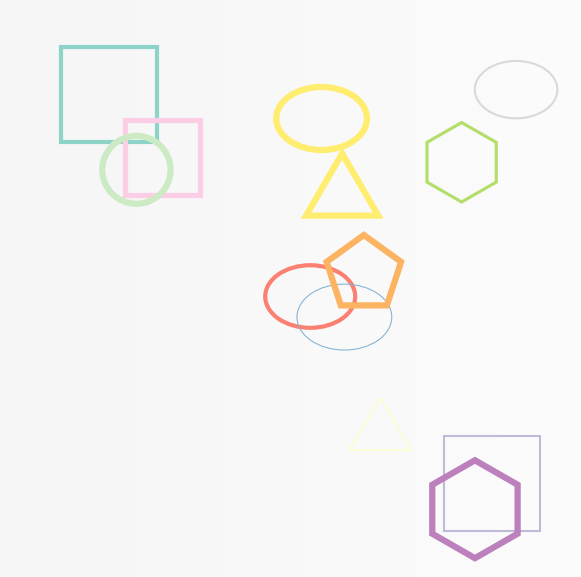[{"shape": "square", "thickness": 2, "radius": 0.41, "center": [0.188, 0.835]}, {"shape": "triangle", "thickness": 0.5, "radius": 0.3, "center": [0.654, 0.25]}, {"shape": "square", "thickness": 1, "radius": 0.41, "center": [0.846, 0.162]}, {"shape": "oval", "thickness": 2, "radius": 0.39, "center": [0.534, 0.486]}, {"shape": "oval", "thickness": 0.5, "radius": 0.41, "center": [0.592, 0.45]}, {"shape": "pentagon", "thickness": 3, "radius": 0.34, "center": [0.626, 0.525]}, {"shape": "hexagon", "thickness": 1.5, "radius": 0.34, "center": [0.794, 0.718]}, {"shape": "square", "thickness": 2.5, "radius": 0.33, "center": [0.28, 0.727]}, {"shape": "oval", "thickness": 1, "radius": 0.36, "center": [0.888, 0.844]}, {"shape": "hexagon", "thickness": 3, "radius": 0.42, "center": [0.817, 0.117]}, {"shape": "circle", "thickness": 3, "radius": 0.29, "center": [0.235, 0.705]}, {"shape": "oval", "thickness": 3, "radius": 0.39, "center": [0.553, 0.794]}, {"shape": "triangle", "thickness": 3, "radius": 0.36, "center": [0.589, 0.662]}]